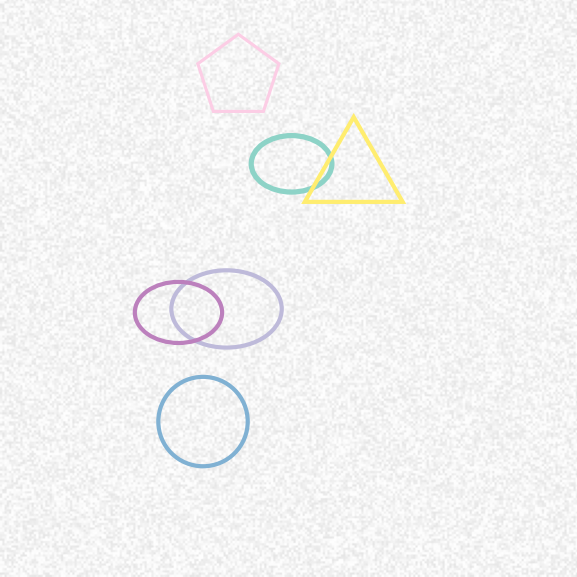[{"shape": "oval", "thickness": 2.5, "radius": 0.35, "center": [0.505, 0.715]}, {"shape": "oval", "thickness": 2, "radius": 0.48, "center": [0.392, 0.464]}, {"shape": "circle", "thickness": 2, "radius": 0.39, "center": [0.352, 0.269]}, {"shape": "pentagon", "thickness": 1.5, "radius": 0.37, "center": [0.413, 0.866]}, {"shape": "oval", "thickness": 2, "radius": 0.38, "center": [0.309, 0.458]}, {"shape": "triangle", "thickness": 2, "radius": 0.49, "center": [0.612, 0.699]}]